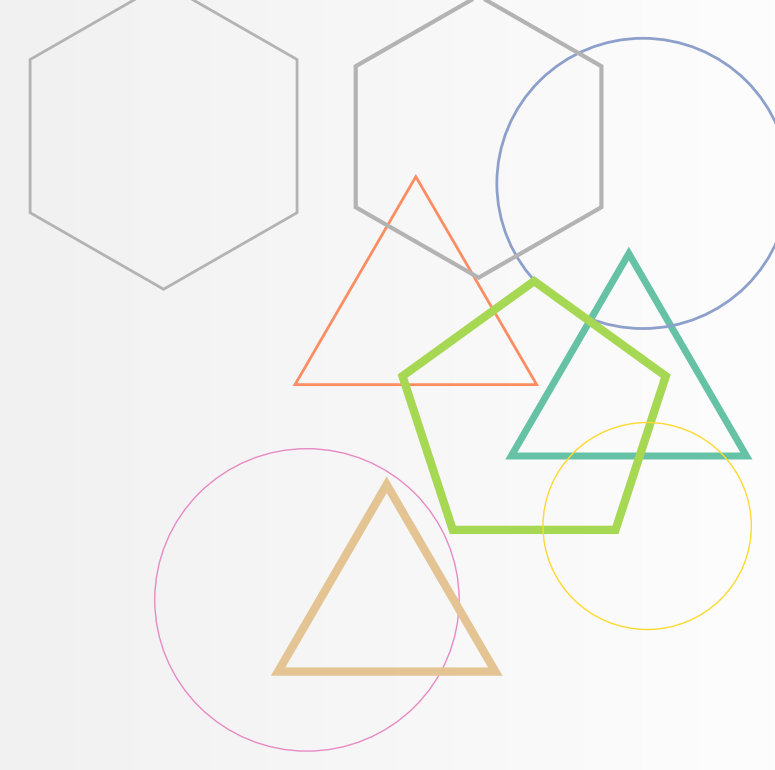[{"shape": "triangle", "thickness": 2.5, "radius": 0.88, "center": [0.811, 0.495]}, {"shape": "triangle", "thickness": 1, "radius": 0.9, "center": [0.537, 0.59]}, {"shape": "circle", "thickness": 1, "radius": 0.94, "center": [0.83, 0.762]}, {"shape": "circle", "thickness": 0.5, "radius": 0.98, "center": [0.396, 0.221]}, {"shape": "pentagon", "thickness": 3, "radius": 0.89, "center": [0.689, 0.456]}, {"shape": "circle", "thickness": 0.5, "radius": 0.67, "center": [0.835, 0.317]}, {"shape": "triangle", "thickness": 3, "radius": 0.81, "center": [0.499, 0.209]}, {"shape": "hexagon", "thickness": 1, "radius": 0.99, "center": [0.211, 0.823]}, {"shape": "hexagon", "thickness": 1.5, "radius": 0.92, "center": [0.618, 0.822]}]